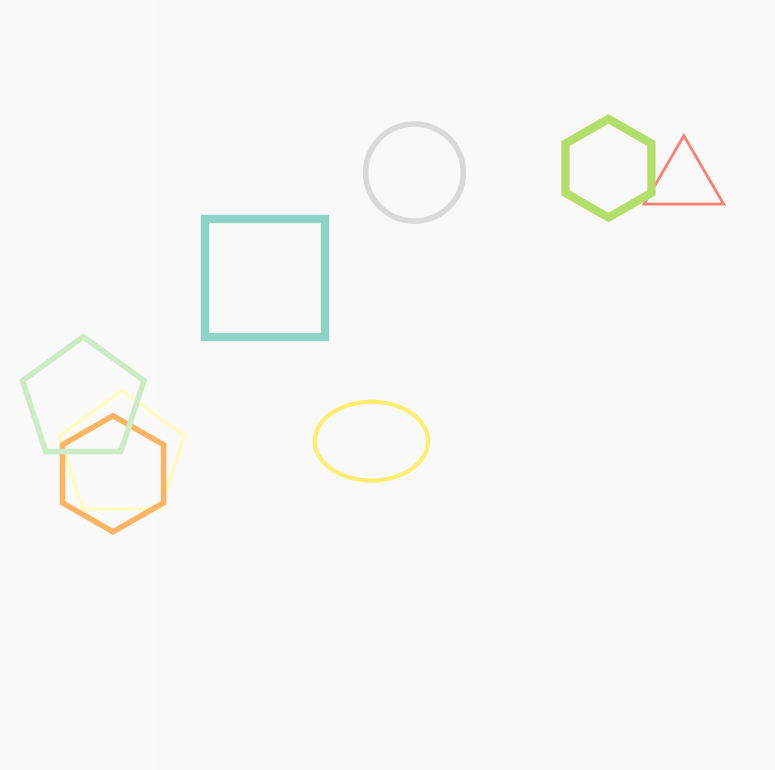[{"shape": "square", "thickness": 3, "radius": 0.39, "center": [0.342, 0.639]}, {"shape": "pentagon", "thickness": 1, "radius": 0.42, "center": [0.157, 0.408]}, {"shape": "triangle", "thickness": 1, "radius": 0.3, "center": [0.882, 0.765]}, {"shape": "hexagon", "thickness": 2, "radius": 0.38, "center": [0.146, 0.385]}, {"shape": "hexagon", "thickness": 3, "radius": 0.32, "center": [0.785, 0.782]}, {"shape": "circle", "thickness": 2, "radius": 0.32, "center": [0.535, 0.776]}, {"shape": "pentagon", "thickness": 2, "radius": 0.41, "center": [0.107, 0.48]}, {"shape": "oval", "thickness": 1.5, "radius": 0.37, "center": [0.479, 0.427]}]